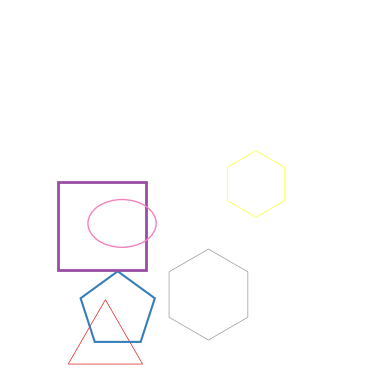[{"shape": "triangle", "thickness": 0.5, "radius": 0.56, "center": [0.274, 0.11]}, {"shape": "pentagon", "thickness": 1.5, "radius": 0.51, "center": [0.306, 0.194]}, {"shape": "square", "thickness": 2, "radius": 0.57, "center": [0.265, 0.412]}, {"shape": "hexagon", "thickness": 0.5, "radius": 0.43, "center": [0.665, 0.522]}, {"shape": "oval", "thickness": 1, "radius": 0.44, "center": [0.317, 0.42]}, {"shape": "hexagon", "thickness": 0.5, "radius": 0.59, "center": [0.541, 0.235]}]